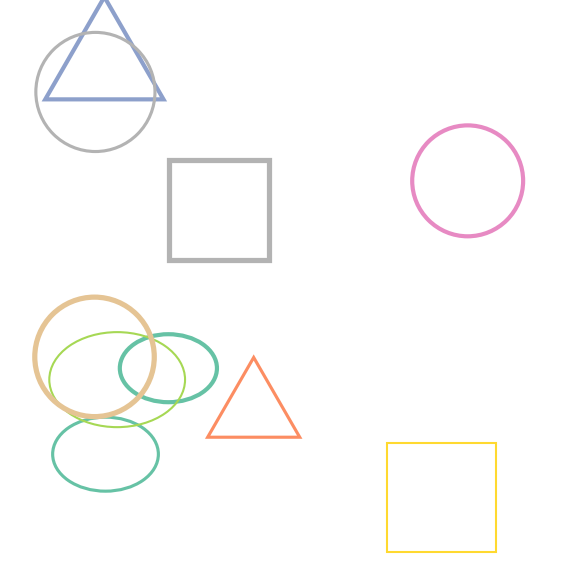[{"shape": "oval", "thickness": 2, "radius": 0.42, "center": [0.292, 0.362]}, {"shape": "oval", "thickness": 1.5, "radius": 0.46, "center": [0.183, 0.213]}, {"shape": "triangle", "thickness": 1.5, "radius": 0.46, "center": [0.439, 0.288]}, {"shape": "triangle", "thickness": 2, "radius": 0.59, "center": [0.181, 0.886]}, {"shape": "circle", "thickness": 2, "radius": 0.48, "center": [0.81, 0.686]}, {"shape": "oval", "thickness": 1, "radius": 0.59, "center": [0.203, 0.342]}, {"shape": "square", "thickness": 1, "radius": 0.47, "center": [0.764, 0.138]}, {"shape": "circle", "thickness": 2.5, "radius": 0.52, "center": [0.164, 0.381]}, {"shape": "square", "thickness": 2.5, "radius": 0.43, "center": [0.379, 0.635]}, {"shape": "circle", "thickness": 1.5, "radius": 0.52, "center": [0.165, 0.84]}]